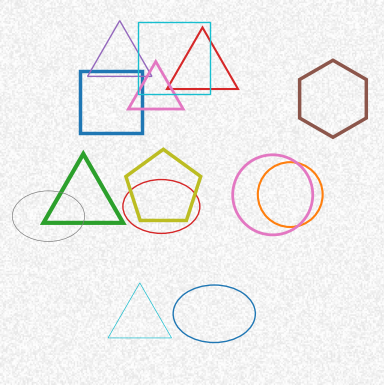[{"shape": "oval", "thickness": 1, "radius": 0.53, "center": [0.556, 0.185]}, {"shape": "square", "thickness": 2.5, "radius": 0.4, "center": [0.288, 0.735]}, {"shape": "circle", "thickness": 1.5, "radius": 0.42, "center": [0.754, 0.495]}, {"shape": "triangle", "thickness": 3, "radius": 0.6, "center": [0.216, 0.481]}, {"shape": "oval", "thickness": 1, "radius": 0.5, "center": [0.419, 0.464]}, {"shape": "triangle", "thickness": 1.5, "radius": 0.53, "center": [0.526, 0.822]}, {"shape": "triangle", "thickness": 1, "radius": 0.48, "center": [0.311, 0.85]}, {"shape": "hexagon", "thickness": 2.5, "radius": 0.5, "center": [0.865, 0.743]}, {"shape": "circle", "thickness": 2, "radius": 0.52, "center": [0.708, 0.494]}, {"shape": "triangle", "thickness": 2, "radius": 0.41, "center": [0.405, 0.758]}, {"shape": "oval", "thickness": 0.5, "radius": 0.47, "center": [0.126, 0.439]}, {"shape": "pentagon", "thickness": 2.5, "radius": 0.51, "center": [0.424, 0.51]}, {"shape": "triangle", "thickness": 0.5, "radius": 0.48, "center": [0.363, 0.17]}, {"shape": "square", "thickness": 1, "radius": 0.47, "center": [0.452, 0.85]}]